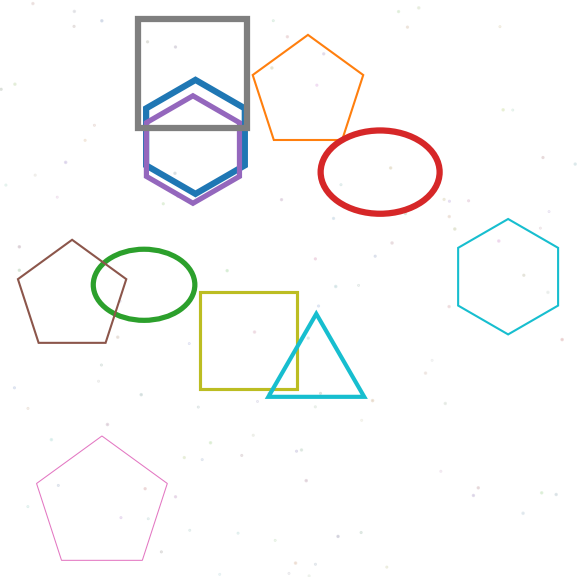[{"shape": "hexagon", "thickness": 3, "radius": 0.49, "center": [0.338, 0.762]}, {"shape": "pentagon", "thickness": 1, "radius": 0.5, "center": [0.533, 0.838]}, {"shape": "oval", "thickness": 2.5, "radius": 0.44, "center": [0.249, 0.506]}, {"shape": "oval", "thickness": 3, "radius": 0.52, "center": [0.658, 0.701]}, {"shape": "hexagon", "thickness": 2.5, "radius": 0.47, "center": [0.334, 0.74]}, {"shape": "pentagon", "thickness": 1, "radius": 0.49, "center": [0.125, 0.485]}, {"shape": "pentagon", "thickness": 0.5, "radius": 0.6, "center": [0.176, 0.125]}, {"shape": "square", "thickness": 3, "radius": 0.47, "center": [0.334, 0.872]}, {"shape": "square", "thickness": 1.5, "radius": 0.42, "center": [0.431, 0.409]}, {"shape": "hexagon", "thickness": 1, "radius": 0.5, "center": [0.88, 0.52]}, {"shape": "triangle", "thickness": 2, "radius": 0.48, "center": [0.548, 0.36]}]